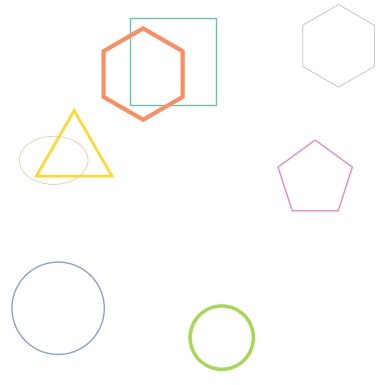[{"shape": "square", "thickness": 1, "radius": 0.56, "center": [0.449, 0.84]}, {"shape": "hexagon", "thickness": 3, "radius": 0.59, "center": [0.372, 0.808]}, {"shape": "circle", "thickness": 1, "radius": 0.6, "center": [0.151, 0.199]}, {"shape": "pentagon", "thickness": 1, "radius": 0.51, "center": [0.819, 0.535]}, {"shape": "circle", "thickness": 2.5, "radius": 0.41, "center": [0.576, 0.123]}, {"shape": "triangle", "thickness": 2, "radius": 0.57, "center": [0.193, 0.599]}, {"shape": "oval", "thickness": 0.5, "radius": 0.45, "center": [0.139, 0.584]}, {"shape": "hexagon", "thickness": 0.5, "radius": 0.54, "center": [0.879, 0.881]}]